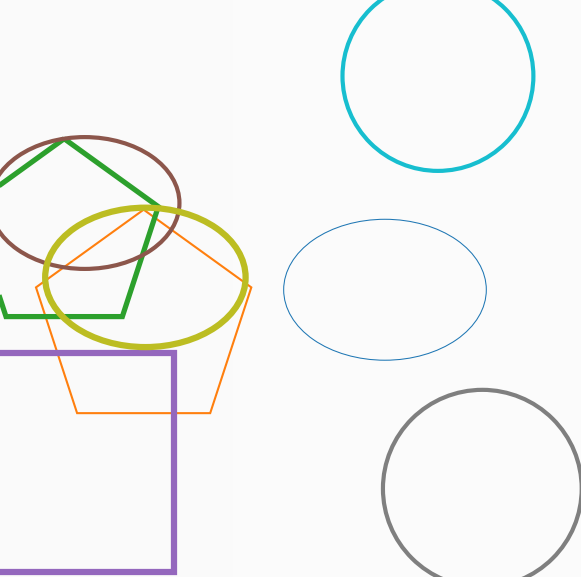[{"shape": "oval", "thickness": 0.5, "radius": 0.87, "center": [0.662, 0.497]}, {"shape": "pentagon", "thickness": 1, "radius": 0.97, "center": [0.247, 0.441]}, {"shape": "pentagon", "thickness": 2.5, "radius": 0.85, "center": [0.11, 0.589]}, {"shape": "square", "thickness": 3, "radius": 0.95, "center": [0.109, 0.198]}, {"shape": "oval", "thickness": 2, "radius": 0.82, "center": [0.146, 0.648]}, {"shape": "circle", "thickness": 2, "radius": 0.85, "center": [0.83, 0.153]}, {"shape": "oval", "thickness": 3, "radius": 0.86, "center": [0.25, 0.519]}, {"shape": "circle", "thickness": 2, "radius": 0.82, "center": [0.753, 0.867]}]